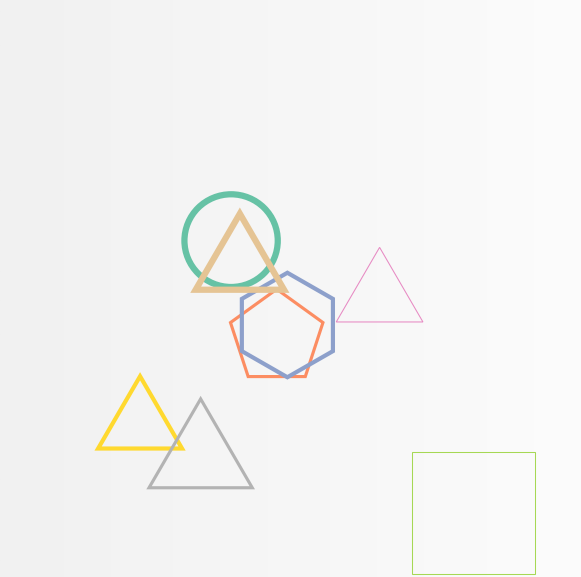[{"shape": "circle", "thickness": 3, "radius": 0.4, "center": [0.398, 0.582]}, {"shape": "pentagon", "thickness": 1.5, "radius": 0.42, "center": [0.476, 0.415]}, {"shape": "hexagon", "thickness": 2, "radius": 0.45, "center": [0.494, 0.436]}, {"shape": "triangle", "thickness": 0.5, "radius": 0.43, "center": [0.653, 0.485]}, {"shape": "square", "thickness": 0.5, "radius": 0.53, "center": [0.815, 0.11]}, {"shape": "triangle", "thickness": 2, "radius": 0.42, "center": [0.241, 0.264]}, {"shape": "triangle", "thickness": 3, "radius": 0.44, "center": [0.413, 0.541]}, {"shape": "triangle", "thickness": 1.5, "radius": 0.51, "center": [0.345, 0.206]}]